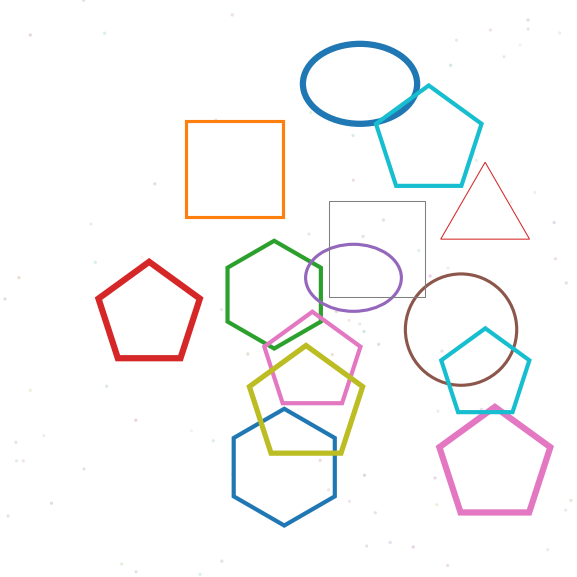[{"shape": "hexagon", "thickness": 2, "radius": 0.51, "center": [0.492, 0.19]}, {"shape": "oval", "thickness": 3, "radius": 0.49, "center": [0.623, 0.854]}, {"shape": "square", "thickness": 1.5, "radius": 0.42, "center": [0.406, 0.706]}, {"shape": "hexagon", "thickness": 2, "radius": 0.47, "center": [0.475, 0.489]}, {"shape": "triangle", "thickness": 0.5, "radius": 0.44, "center": [0.84, 0.629]}, {"shape": "pentagon", "thickness": 3, "radius": 0.46, "center": [0.258, 0.454]}, {"shape": "oval", "thickness": 1.5, "radius": 0.41, "center": [0.612, 0.518]}, {"shape": "circle", "thickness": 1.5, "radius": 0.48, "center": [0.798, 0.428]}, {"shape": "pentagon", "thickness": 2, "radius": 0.44, "center": [0.541, 0.372]}, {"shape": "pentagon", "thickness": 3, "radius": 0.51, "center": [0.857, 0.193]}, {"shape": "square", "thickness": 0.5, "radius": 0.42, "center": [0.653, 0.567]}, {"shape": "pentagon", "thickness": 2.5, "radius": 0.52, "center": [0.53, 0.298]}, {"shape": "pentagon", "thickness": 2, "radius": 0.4, "center": [0.84, 0.35]}, {"shape": "pentagon", "thickness": 2, "radius": 0.48, "center": [0.742, 0.755]}]